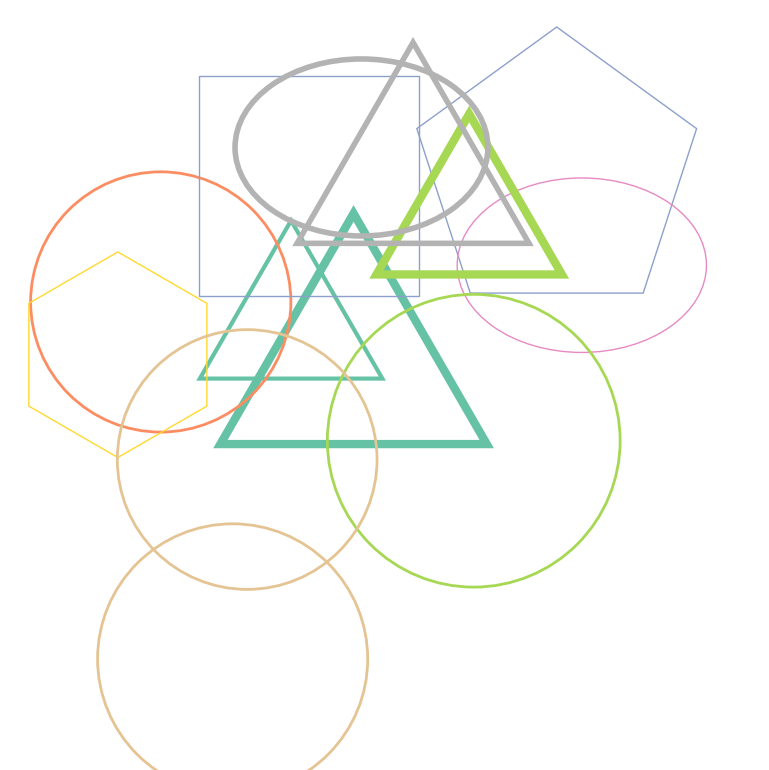[{"shape": "triangle", "thickness": 3, "radius": 1.0, "center": [0.459, 0.523]}, {"shape": "triangle", "thickness": 1.5, "radius": 0.68, "center": [0.378, 0.577]}, {"shape": "circle", "thickness": 1, "radius": 0.84, "center": [0.209, 0.608]}, {"shape": "square", "thickness": 0.5, "radius": 0.71, "center": [0.402, 0.759]}, {"shape": "pentagon", "thickness": 0.5, "radius": 0.96, "center": [0.723, 0.774]}, {"shape": "oval", "thickness": 0.5, "radius": 0.81, "center": [0.756, 0.656]}, {"shape": "triangle", "thickness": 3, "radius": 0.69, "center": [0.609, 0.713]}, {"shape": "circle", "thickness": 1, "radius": 0.95, "center": [0.615, 0.428]}, {"shape": "hexagon", "thickness": 0.5, "radius": 0.67, "center": [0.153, 0.539]}, {"shape": "circle", "thickness": 1, "radius": 0.84, "center": [0.321, 0.403]}, {"shape": "circle", "thickness": 1, "radius": 0.88, "center": [0.302, 0.144]}, {"shape": "oval", "thickness": 2, "radius": 0.82, "center": [0.469, 0.808]}, {"shape": "triangle", "thickness": 2, "radius": 0.87, "center": [0.536, 0.771]}]